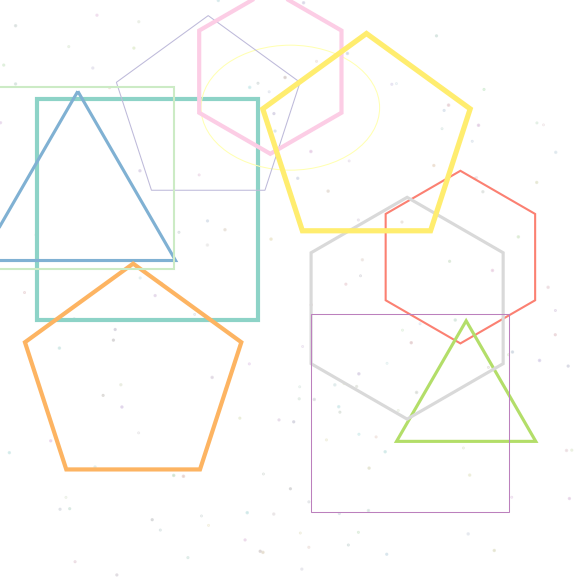[{"shape": "square", "thickness": 2, "radius": 0.95, "center": [0.256, 0.636]}, {"shape": "oval", "thickness": 0.5, "radius": 0.77, "center": [0.503, 0.813]}, {"shape": "pentagon", "thickness": 0.5, "radius": 0.84, "center": [0.361, 0.805]}, {"shape": "hexagon", "thickness": 1, "radius": 0.75, "center": [0.797, 0.554]}, {"shape": "triangle", "thickness": 1.5, "radius": 0.98, "center": [0.135, 0.646]}, {"shape": "pentagon", "thickness": 2, "radius": 0.98, "center": [0.231, 0.346]}, {"shape": "triangle", "thickness": 1.5, "radius": 0.7, "center": [0.807, 0.304]}, {"shape": "hexagon", "thickness": 2, "radius": 0.71, "center": [0.468, 0.875]}, {"shape": "hexagon", "thickness": 1.5, "radius": 0.96, "center": [0.705, 0.465]}, {"shape": "square", "thickness": 0.5, "radius": 0.86, "center": [0.709, 0.284]}, {"shape": "square", "thickness": 1, "radius": 0.79, "center": [0.144, 0.691]}, {"shape": "pentagon", "thickness": 2.5, "radius": 0.94, "center": [0.635, 0.752]}]